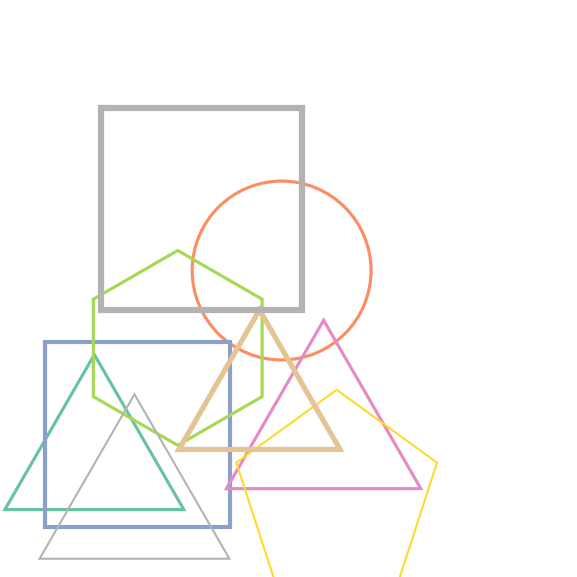[{"shape": "triangle", "thickness": 1.5, "radius": 0.89, "center": [0.163, 0.206]}, {"shape": "circle", "thickness": 1.5, "radius": 0.77, "center": [0.488, 0.531]}, {"shape": "square", "thickness": 2, "radius": 0.8, "center": [0.238, 0.246]}, {"shape": "triangle", "thickness": 1.5, "radius": 0.97, "center": [0.56, 0.25]}, {"shape": "hexagon", "thickness": 1.5, "radius": 0.84, "center": [0.308, 0.397]}, {"shape": "pentagon", "thickness": 1, "radius": 0.91, "center": [0.583, 0.142]}, {"shape": "triangle", "thickness": 2.5, "radius": 0.81, "center": [0.449, 0.301]}, {"shape": "triangle", "thickness": 1, "radius": 0.95, "center": [0.233, 0.127]}, {"shape": "square", "thickness": 3, "radius": 0.87, "center": [0.349, 0.637]}]